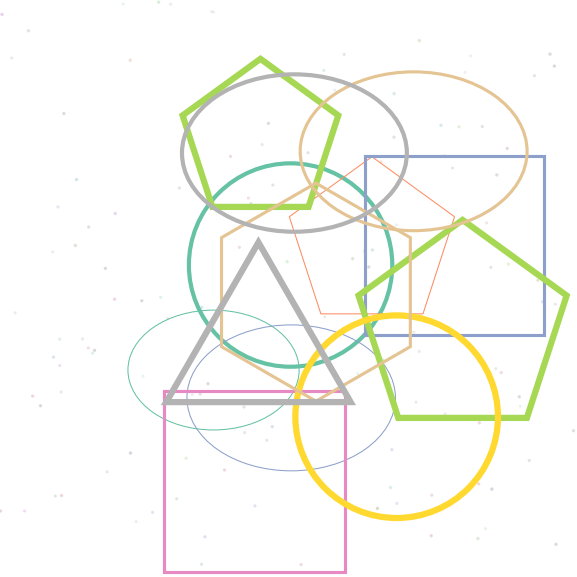[{"shape": "oval", "thickness": 0.5, "radius": 0.74, "center": [0.37, 0.358]}, {"shape": "circle", "thickness": 2, "radius": 0.88, "center": [0.503, 0.54]}, {"shape": "pentagon", "thickness": 0.5, "radius": 0.75, "center": [0.644, 0.577]}, {"shape": "square", "thickness": 1.5, "radius": 0.77, "center": [0.787, 0.574]}, {"shape": "oval", "thickness": 0.5, "radius": 0.9, "center": [0.504, 0.31]}, {"shape": "square", "thickness": 1.5, "radius": 0.78, "center": [0.441, 0.165]}, {"shape": "pentagon", "thickness": 3, "radius": 0.71, "center": [0.451, 0.756]}, {"shape": "pentagon", "thickness": 3, "radius": 0.95, "center": [0.801, 0.429]}, {"shape": "circle", "thickness": 3, "radius": 0.88, "center": [0.687, 0.278]}, {"shape": "oval", "thickness": 1.5, "radius": 0.98, "center": [0.716, 0.737]}, {"shape": "hexagon", "thickness": 1.5, "radius": 0.94, "center": [0.547, 0.493]}, {"shape": "triangle", "thickness": 3, "radius": 0.92, "center": [0.448, 0.395]}, {"shape": "oval", "thickness": 2, "radius": 0.97, "center": [0.51, 0.734]}]